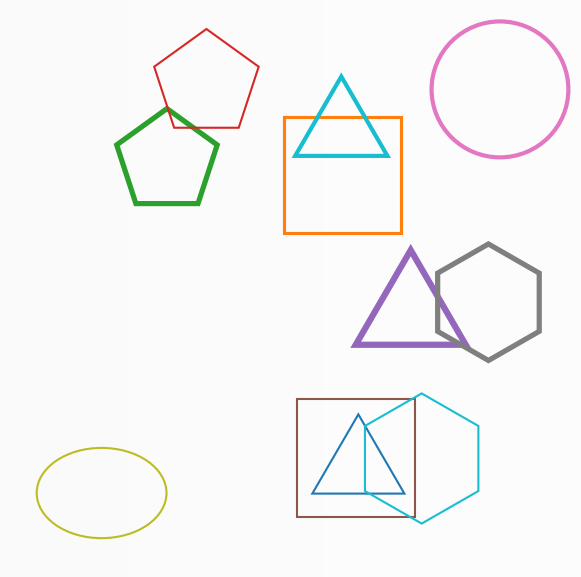[{"shape": "triangle", "thickness": 1, "radius": 0.46, "center": [0.617, 0.19]}, {"shape": "square", "thickness": 1.5, "radius": 0.5, "center": [0.589, 0.696]}, {"shape": "pentagon", "thickness": 2.5, "radius": 0.45, "center": [0.287, 0.72]}, {"shape": "pentagon", "thickness": 1, "radius": 0.47, "center": [0.355, 0.854]}, {"shape": "triangle", "thickness": 3, "radius": 0.55, "center": [0.707, 0.457]}, {"shape": "square", "thickness": 1, "radius": 0.51, "center": [0.612, 0.206]}, {"shape": "circle", "thickness": 2, "radius": 0.59, "center": [0.86, 0.844]}, {"shape": "hexagon", "thickness": 2.5, "radius": 0.5, "center": [0.84, 0.476]}, {"shape": "oval", "thickness": 1, "radius": 0.56, "center": [0.175, 0.145]}, {"shape": "triangle", "thickness": 2, "radius": 0.46, "center": [0.587, 0.775]}, {"shape": "hexagon", "thickness": 1, "radius": 0.56, "center": [0.725, 0.205]}]